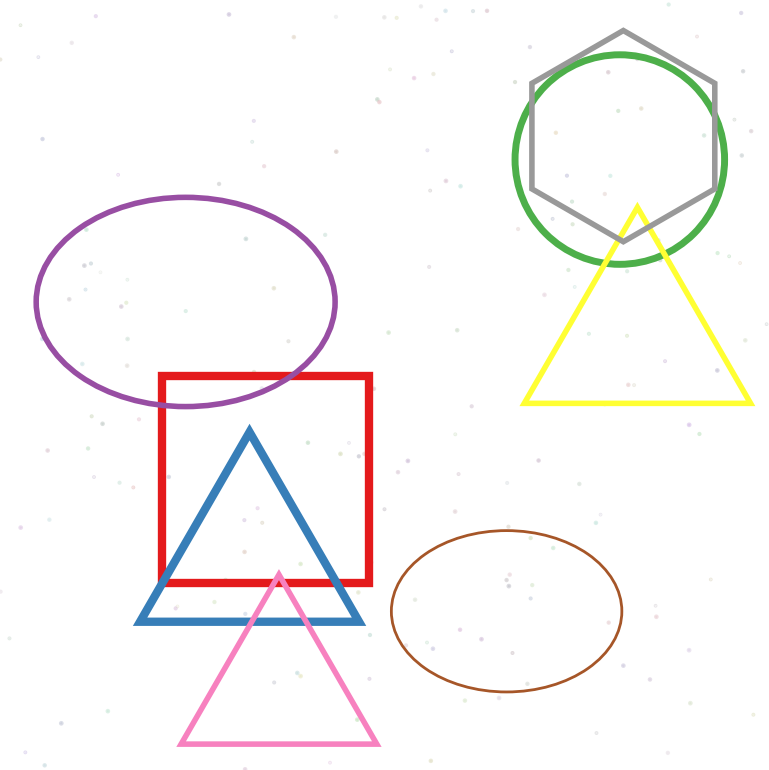[{"shape": "square", "thickness": 3, "radius": 0.67, "center": [0.344, 0.377]}, {"shape": "triangle", "thickness": 3, "radius": 0.82, "center": [0.324, 0.275]}, {"shape": "circle", "thickness": 2.5, "radius": 0.68, "center": [0.805, 0.793]}, {"shape": "oval", "thickness": 2, "radius": 0.97, "center": [0.241, 0.608]}, {"shape": "triangle", "thickness": 2, "radius": 0.85, "center": [0.828, 0.561]}, {"shape": "oval", "thickness": 1, "radius": 0.75, "center": [0.658, 0.206]}, {"shape": "triangle", "thickness": 2, "radius": 0.73, "center": [0.362, 0.107]}, {"shape": "hexagon", "thickness": 2, "radius": 0.69, "center": [0.81, 0.823]}]